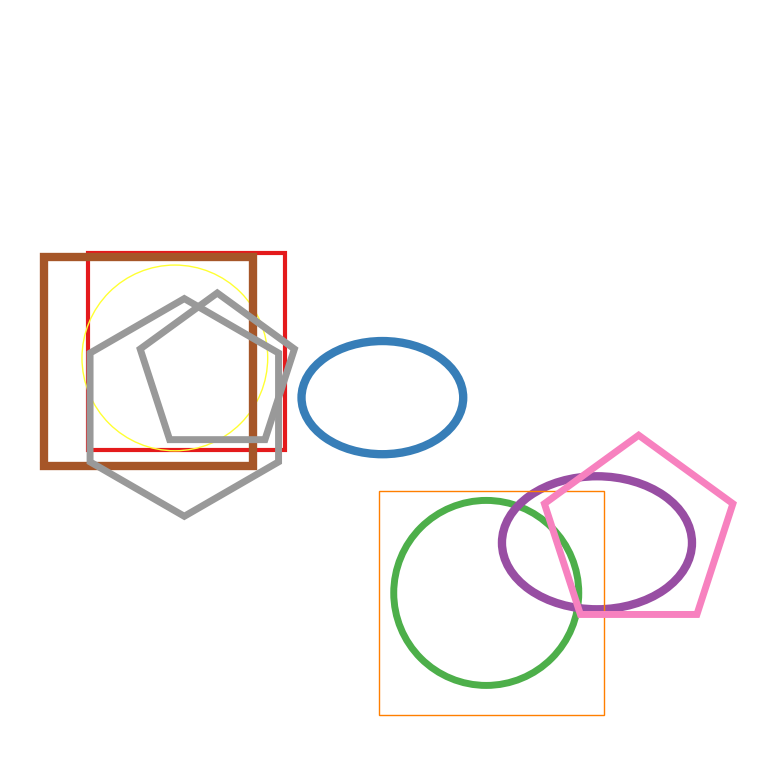[{"shape": "square", "thickness": 1.5, "radius": 0.64, "center": [0.242, 0.544]}, {"shape": "oval", "thickness": 3, "radius": 0.52, "center": [0.497, 0.484]}, {"shape": "circle", "thickness": 2.5, "radius": 0.6, "center": [0.631, 0.23]}, {"shape": "oval", "thickness": 3, "radius": 0.62, "center": [0.775, 0.295]}, {"shape": "square", "thickness": 0.5, "radius": 0.73, "center": [0.638, 0.217]}, {"shape": "circle", "thickness": 0.5, "radius": 0.6, "center": [0.227, 0.535]}, {"shape": "square", "thickness": 3, "radius": 0.68, "center": [0.193, 0.531]}, {"shape": "pentagon", "thickness": 2.5, "radius": 0.64, "center": [0.829, 0.306]}, {"shape": "hexagon", "thickness": 2.5, "radius": 0.71, "center": [0.239, 0.471]}, {"shape": "pentagon", "thickness": 2.5, "radius": 0.53, "center": [0.282, 0.514]}]